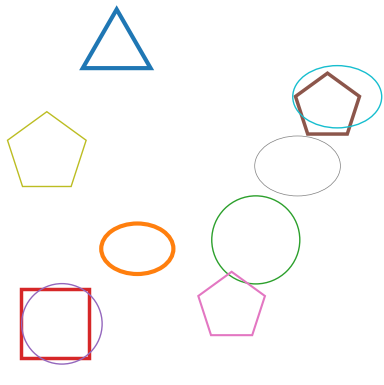[{"shape": "triangle", "thickness": 3, "radius": 0.51, "center": [0.303, 0.874]}, {"shape": "oval", "thickness": 3, "radius": 0.47, "center": [0.357, 0.354]}, {"shape": "circle", "thickness": 1, "radius": 0.57, "center": [0.664, 0.377]}, {"shape": "square", "thickness": 2.5, "radius": 0.44, "center": [0.143, 0.16]}, {"shape": "circle", "thickness": 1, "radius": 0.52, "center": [0.161, 0.159]}, {"shape": "pentagon", "thickness": 2.5, "radius": 0.44, "center": [0.851, 0.723]}, {"shape": "pentagon", "thickness": 1.5, "radius": 0.46, "center": [0.602, 0.203]}, {"shape": "oval", "thickness": 0.5, "radius": 0.56, "center": [0.773, 0.569]}, {"shape": "pentagon", "thickness": 1, "radius": 0.54, "center": [0.122, 0.602]}, {"shape": "oval", "thickness": 1, "radius": 0.58, "center": [0.876, 0.749]}]